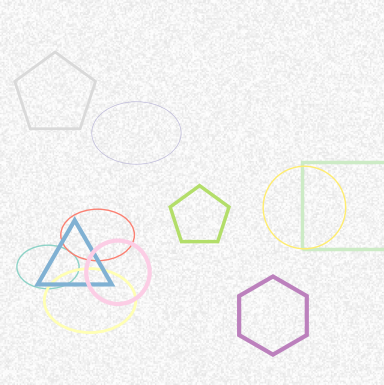[{"shape": "oval", "thickness": 1, "radius": 0.4, "center": [0.125, 0.307]}, {"shape": "oval", "thickness": 2, "radius": 0.59, "center": [0.234, 0.219]}, {"shape": "oval", "thickness": 0.5, "radius": 0.58, "center": [0.354, 0.655]}, {"shape": "oval", "thickness": 1, "radius": 0.48, "center": [0.253, 0.39]}, {"shape": "triangle", "thickness": 3, "radius": 0.56, "center": [0.194, 0.317]}, {"shape": "pentagon", "thickness": 2.5, "radius": 0.4, "center": [0.518, 0.437]}, {"shape": "circle", "thickness": 3, "radius": 0.41, "center": [0.306, 0.293]}, {"shape": "pentagon", "thickness": 2, "radius": 0.55, "center": [0.143, 0.755]}, {"shape": "hexagon", "thickness": 3, "radius": 0.51, "center": [0.709, 0.18]}, {"shape": "square", "thickness": 2.5, "radius": 0.57, "center": [0.896, 0.466]}, {"shape": "circle", "thickness": 1, "radius": 0.54, "center": [0.791, 0.461]}]